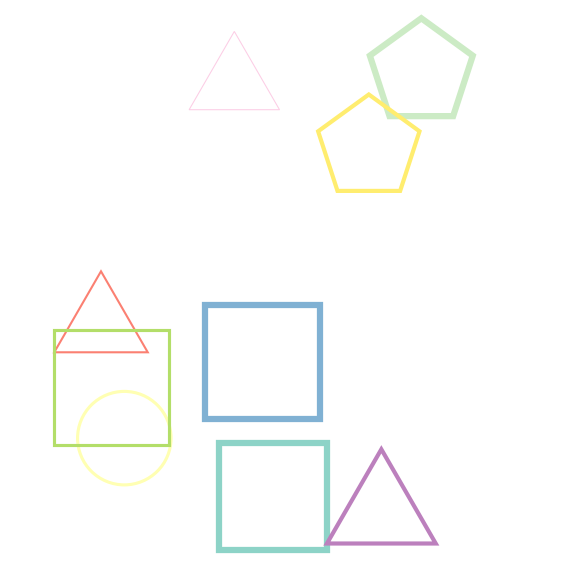[{"shape": "square", "thickness": 3, "radius": 0.47, "center": [0.472, 0.139]}, {"shape": "circle", "thickness": 1.5, "radius": 0.4, "center": [0.215, 0.24]}, {"shape": "triangle", "thickness": 1, "radius": 0.47, "center": [0.175, 0.436]}, {"shape": "square", "thickness": 3, "radius": 0.49, "center": [0.455, 0.372]}, {"shape": "square", "thickness": 1.5, "radius": 0.49, "center": [0.193, 0.328]}, {"shape": "triangle", "thickness": 0.5, "radius": 0.45, "center": [0.406, 0.854]}, {"shape": "triangle", "thickness": 2, "radius": 0.54, "center": [0.66, 0.112]}, {"shape": "pentagon", "thickness": 3, "radius": 0.47, "center": [0.73, 0.874]}, {"shape": "pentagon", "thickness": 2, "radius": 0.46, "center": [0.639, 0.743]}]